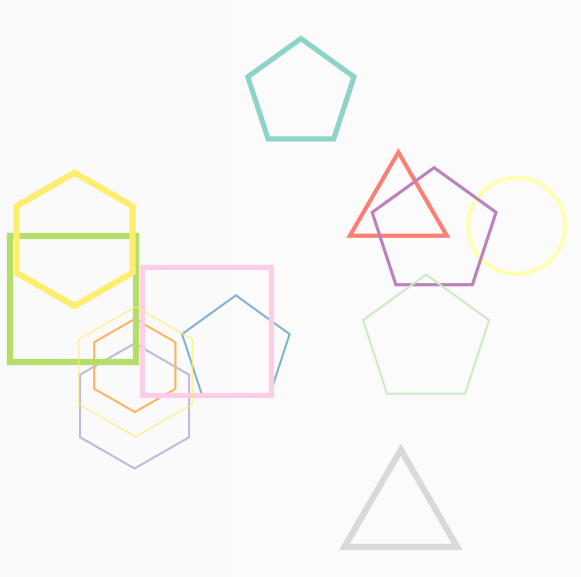[{"shape": "pentagon", "thickness": 2.5, "radius": 0.48, "center": [0.518, 0.836]}, {"shape": "circle", "thickness": 2, "radius": 0.42, "center": [0.889, 0.608]}, {"shape": "hexagon", "thickness": 1, "radius": 0.54, "center": [0.232, 0.296]}, {"shape": "triangle", "thickness": 2, "radius": 0.48, "center": [0.685, 0.639]}, {"shape": "pentagon", "thickness": 1, "radius": 0.49, "center": [0.406, 0.39]}, {"shape": "hexagon", "thickness": 1, "radius": 0.4, "center": [0.232, 0.366]}, {"shape": "square", "thickness": 3, "radius": 0.54, "center": [0.125, 0.481]}, {"shape": "square", "thickness": 2.5, "radius": 0.56, "center": [0.356, 0.426]}, {"shape": "triangle", "thickness": 3, "radius": 0.56, "center": [0.69, 0.108]}, {"shape": "pentagon", "thickness": 1.5, "radius": 0.56, "center": [0.747, 0.597]}, {"shape": "pentagon", "thickness": 1, "radius": 0.57, "center": [0.733, 0.41]}, {"shape": "hexagon", "thickness": 3, "radius": 0.58, "center": [0.128, 0.585]}, {"shape": "hexagon", "thickness": 0.5, "radius": 0.56, "center": [0.233, 0.355]}]